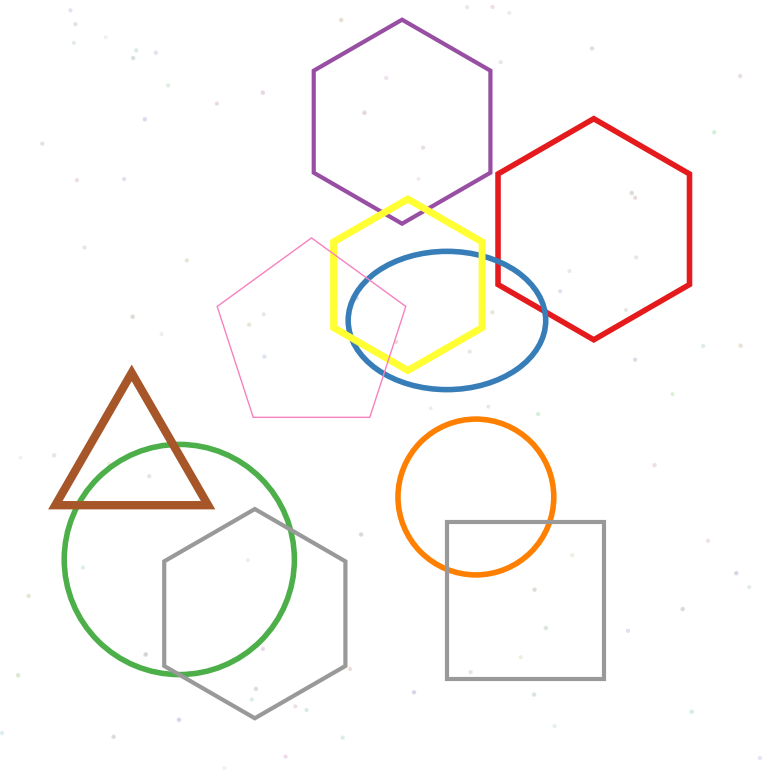[{"shape": "hexagon", "thickness": 2, "radius": 0.72, "center": [0.771, 0.702]}, {"shape": "oval", "thickness": 2, "radius": 0.64, "center": [0.58, 0.584]}, {"shape": "circle", "thickness": 2, "radius": 0.75, "center": [0.233, 0.273]}, {"shape": "hexagon", "thickness": 1.5, "radius": 0.66, "center": [0.522, 0.842]}, {"shape": "circle", "thickness": 2, "radius": 0.51, "center": [0.618, 0.355]}, {"shape": "hexagon", "thickness": 2.5, "radius": 0.56, "center": [0.53, 0.63]}, {"shape": "triangle", "thickness": 3, "radius": 0.57, "center": [0.171, 0.401]}, {"shape": "pentagon", "thickness": 0.5, "radius": 0.64, "center": [0.405, 0.562]}, {"shape": "square", "thickness": 1.5, "radius": 0.51, "center": [0.683, 0.22]}, {"shape": "hexagon", "thickness": 1.5, "radius": 0.68, "center": [0.331, 0.203]}]